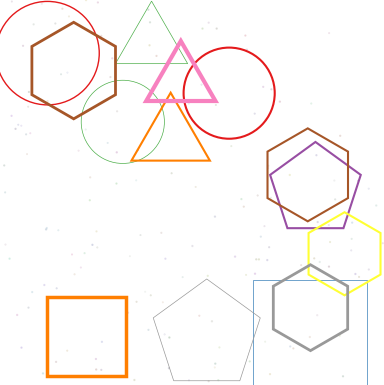[{"shape": "circle", "thickness": 1.5, "radius": 0.59, "center": [0.595, 0.758]}, {"shape": "circle", "thickness": 1, "radius": 0.67, "center": [0.123, 0.862]}, {"shape": "square", "thickness": 0.5, "radius": 0.74, "center": [0.805, 0.125]}, {"shape": "triangle", "thickness": 0.5, "radius": 0.54, "center": [0.394, 0.889]}, {"shape": "circle", "thickness": 0.5, "radius": 0.54, "center": [0.319, 0.684]}, {"shape": "pentagon", "thickness": 1.5, "radius": 0.62, "center": [0.819, 0.507]}, {"shape": "triangle", "thickness": 1.5, "radius": 0.59, "center": [0.443, 0.642]}, {"shape": "square", "thickness": 2.5, "radius": 0.51, "center": [0.224, 0.126]}, {"shape": "hexagon", "thickness": 1.5, "radius": 0.54, "center": [0.895, 0.341]}, {"shape": "hexagon", "thickness": 1.5, "radius": 0.6, "center": [0.799, 0.546]}, {"shape": "hexagon", "thickness": 2, "radius": 0.63, "center": [0.191, 0.817]}, {"shape": "triangle", "thickness": 3, "radius": 0.52, "center": [0.47, 0.79]}, {"shape": "pentagon", "thickness": 0.5, "radius": 0.73, "center": [0.537, 0.129]}, {"shape": "hexagon", "thickness": 2, "radius": 0.56, "center": [0.806, 0.201]}]